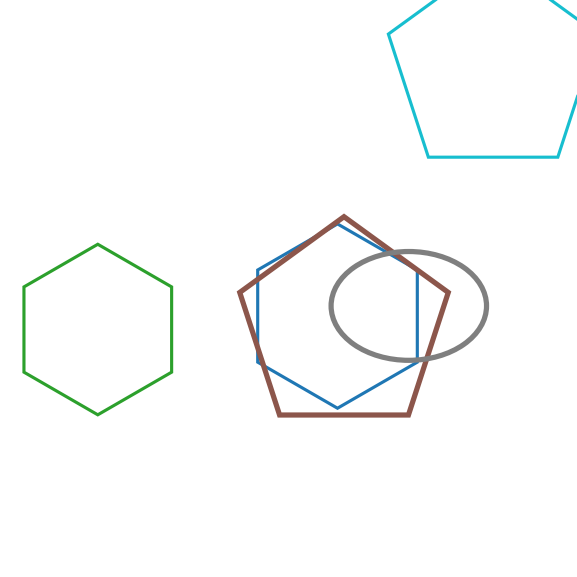[{"shape": "hexagon", "thickness": 1.5, "radius": 0.8, "center": [0.584, 0.452]}, {"shape": "hexagon", "thickness": 1.5, "radius": 0.74, "center": [0.169, 0.429]}, {"shape": "pentagon", "thickness": 2.5, "radius": 0.95, "center": [0.596, 0.434]}, {"shape": "oval", "thickness": 2.5, "radius": 0.67, "center": [0.708, 0.469]}, {"shape": "pentagon", "thickness": 1.5, "radius": 0.95, "center": [0.854, 0.881]}]